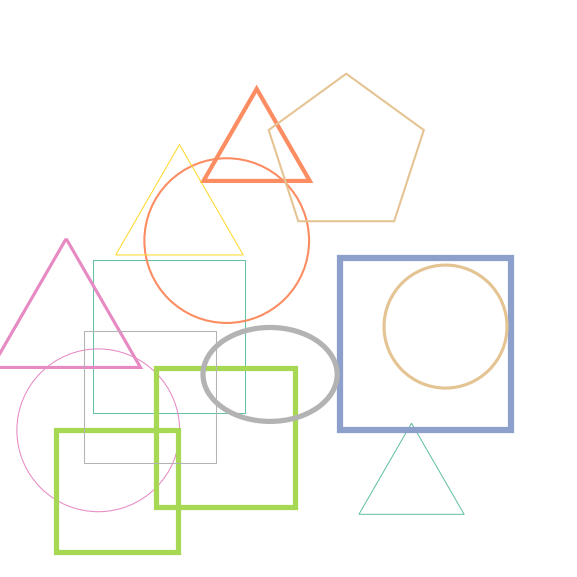[{"shape": "square", "thickness": 0.5, "radius": 0.66, "center": [0.292, 0.416]}, {"shape": "triangle", "thickness": 0.5, "radius": 0.53, "center": [0.713, 0.161]}, {"shape": "circle", "thickness": 1, "radius": 0.71, "center": [0.393, 0.583]}, {"shape": "triangle", "thickness": 2, "radius": 0.53, "center": [0.444, 0.739]}, {"shape": "square", "thickness": 3, "radius": 0.74, "center": [0.737, 0.403]}, {"shape": "triangle", "thickness": 1.5, "radius": 0.74, "center": [0.115, 0.437]}, {"shape": "circle", "thickness": 0.5, "radius": 0.7, "center": [0.17, 0.254]}, {"shape": "square", "thickness": 2.5, "radius": 0.6, "center": [0.39, 0.242]}, {"shape": "square", "thickness": 2.5, "radius": 0.53, "center": [0.202, 0.149]}, {"shape": "triangle", "thickness": 0.5, "radius": 0.64, "center": [0.311, 0.621]}, {"shape": "circle", "thickness": 1.5, "radius": 0.53, "center": [0.771, 0.434]}, {"shape": "pentagon", "thickness": 1, "radius": 0.71, "center": [0.6, 0.73]}, {"shape": "square", "thickness": 0.5, "radius": 0.57, "center": [0.259, 0.312]}, {"shape": "oval", "thickness": 2.5, "radius": 0.58, "center": [0.468, 0.351]}]